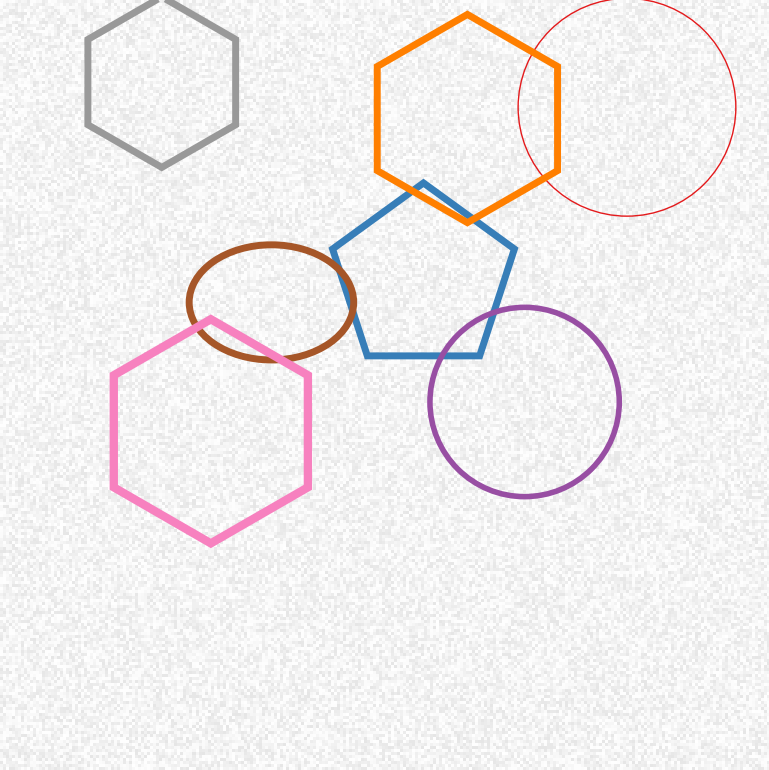[{"shape": "circle", "thickness": 0.5, "radius": 0.71, "center": [0.814, 0.861]}, {"shape": "pentagon", "thickness": 2.5, "radius": 0.62, "center": [0.55, 0.638]}, {"shape": "circle", "thickness": 2, "radius": 0.61, "center": [0.681, 0.478]}, {"shape": "hexagon", "thickness": 2.5, "radius": 0.68, "center": [0.607, 0.846]}, {"shape": "oval", "thickness": 2.5, "radius": 0.53, "center": [0.353, 0.607]}, {"shape": "hexagon", "thickness": 3, "radius": 0.73, "center": [0.274, 0.44]}, {"shape": "hexagon", "thickness": 2.5, "radius": 0.55, "center": [0.21, 0.893]}]